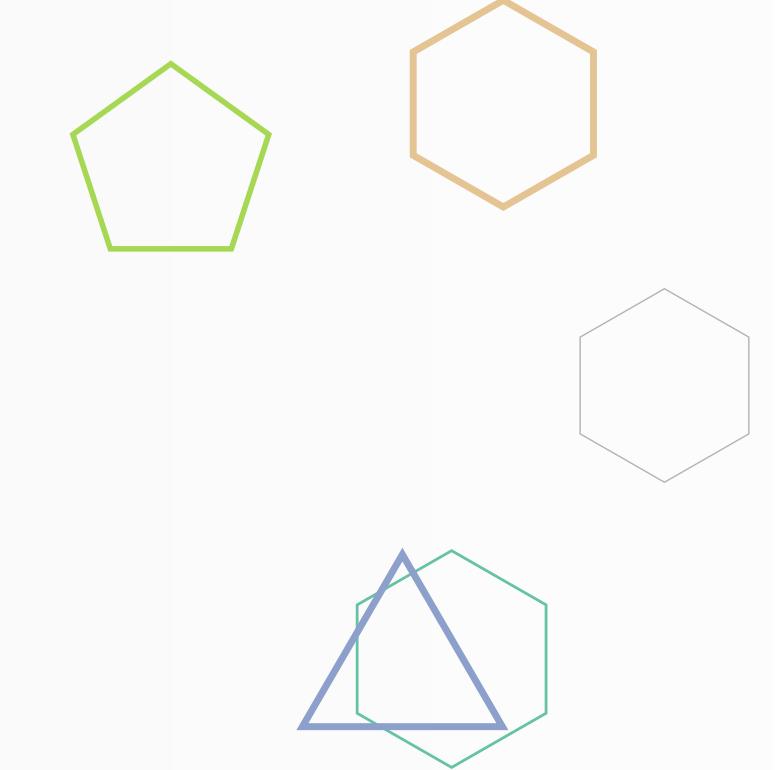[{"shape": "hexagon", "thickness": 1, "radius": 0.7, "center": [0.583, 0.144]}, {"shape": "triangle", "thickness": 2.5, "radius": 0.74, "center": [0.519, 0.131]}, {"shape": "pentagon", "thickness": 2, "radius": 0.66, "center": [0.22, 0.784]}, {"shape": "hexagon", "thickness": 2.5, "radius": 0.67, "center": [0.649, 0.865]}, {"shape": "hexagon", "thickness": 0.5, "radius": 0.63, "center": [0.857, 0.499]}]